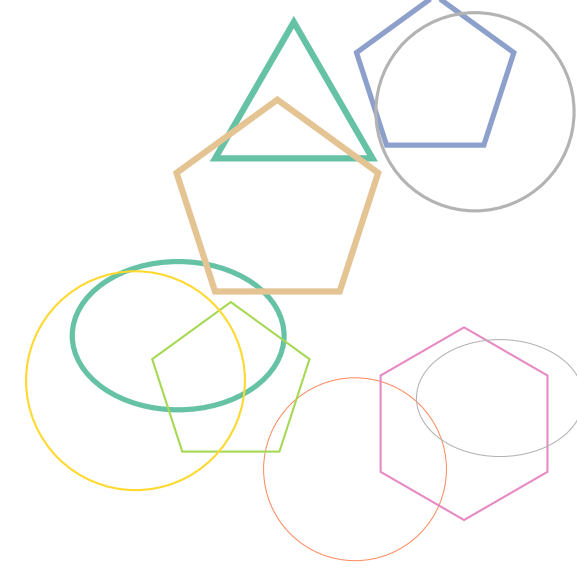[{"shape": "triangle", "thickness": 3, "radius": 0.79, "center": [0.509, 0.804]}, {"shape": "oval", "thickness": 2.5, "radius": 0.92, "center": [0.308, 0.418]}, {"shape": "circle", "thickness": 0.5, "radius": 0.79, "center": [0.615, 0.187]}, {"shape": "pentagon", "thickness": 2.5, "radius": 0.72, "center": [0.754, 0.864]}, {"shape": "hexagon", "thickness": 1, "radius": 0.83, "center": [0.804, 0.265]}, {"shape": "pentagon", "thickness": 1, "radius": 0.72, "center": [0.4, 0.333]}, {"shape": "circle", "thickness": 1, "radius": 0.95, "center": [0.235, 0.34]}, {"shape": "pentagon", "thickness": 3, "radius": 0.92, "center": [0.48, 0.643]}, {"shape": "oval", "thickness": 0.5, "radius": 0.72, "center": [0.866, 0.31]}, {"shape": "circle", "thickness": 1.5, "radius": 0.86, "center": [0.822, 0.806]}]